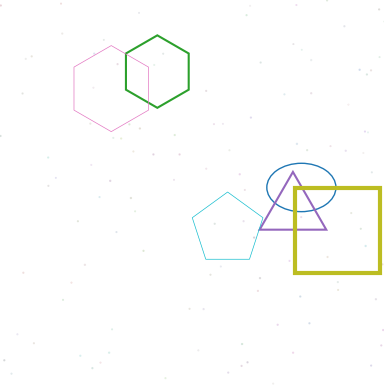[{"shape": "oval", "thickness": 1, "radius": 0.45, "center": [0.783, 0.513]}, {"shape": "hexagon", "thickness": 1.5, "radius": 0.47, "center": [0.409, 0.814]}, {"shape": "triangle", "thickness": 1.5, "radius": 0.5, "center": [0.761, 0.453]}, {"shape": "hexagon", "thickness": 0.5, "radius": 0.56, "center": [0.289, 0.77]}, {"shape": "square", "thickness": 3, "radius": 0.55, "center": [0.877, 0.402]}, {"shape": "pentagon", "thickness": 0.5, "radius": 0.48, "center": [0.591, 0.405]}]